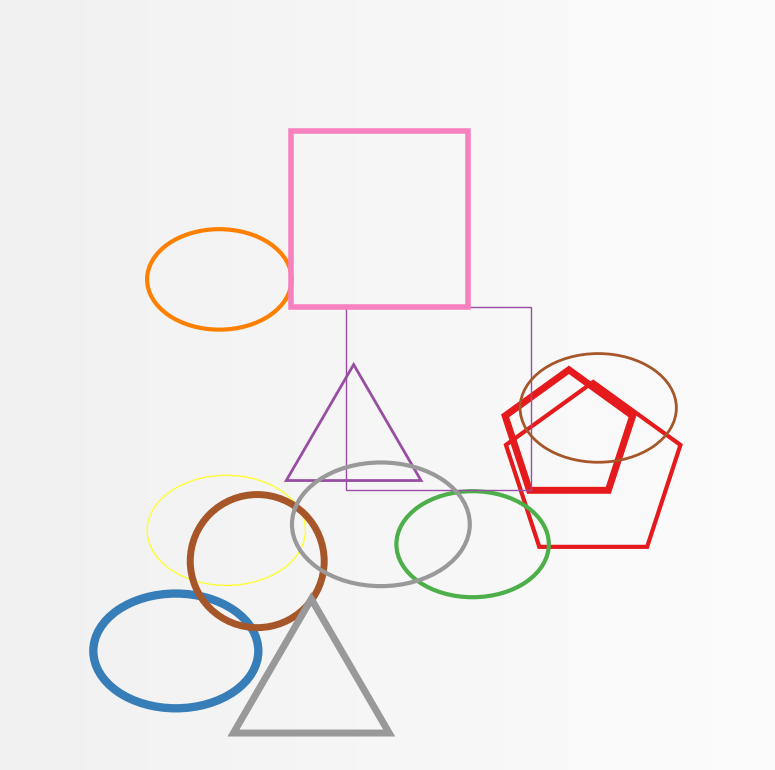[{"shape": "pentagon", "thickness": 2.5, "radius": 0.43, "center": [0.734, 0.433]}, {"shape": "pentagon", "thickness": 1.5, "radius": 0.59, "center": [0.765, 0.386]}, {"shape": "oval", "thickness": 3, "radius": 0.53, "center": [0.227, 0.155]}, {"shape": "oval", "thickness": 1.5, "radius": 0.49, "center": [0.61, 0.293]}, {"shape": "square", "thickness": 0.5, "radius": 0.6, "center": [0.566, 0.482]}, {"shape": "triangle", "thickness": 1, "radius": 0.5, "center": [0.456, 0.426]}, {"shape": "oval", "thickness": 1.5, "radius": 0.47, "center": [0.283, 0.637]}, {"shape": "oval", "thickness": 0.5, "radius": 0.51, "center": [0.292, 0.311]}, {"shape": "oval", "thickness": 1, "radius": 0.5, "center": [0.772, 0.47]}, {"shape": "circle", "thickness": 2.5, "radius": 0.43, "center": [0.332, 0.271]}, {"shape": "square", "thickness": 2, "radius": 0.57, "center": [0.49, 0.716]}, {"shape": "triangle", "thickness": 2.5, "radius": 0.58, "center": [0.402, 0.106]}, {"shape": "oval", "thickness": 1.5, "radius": 0.57, "center": [0.491, 0.319]}]